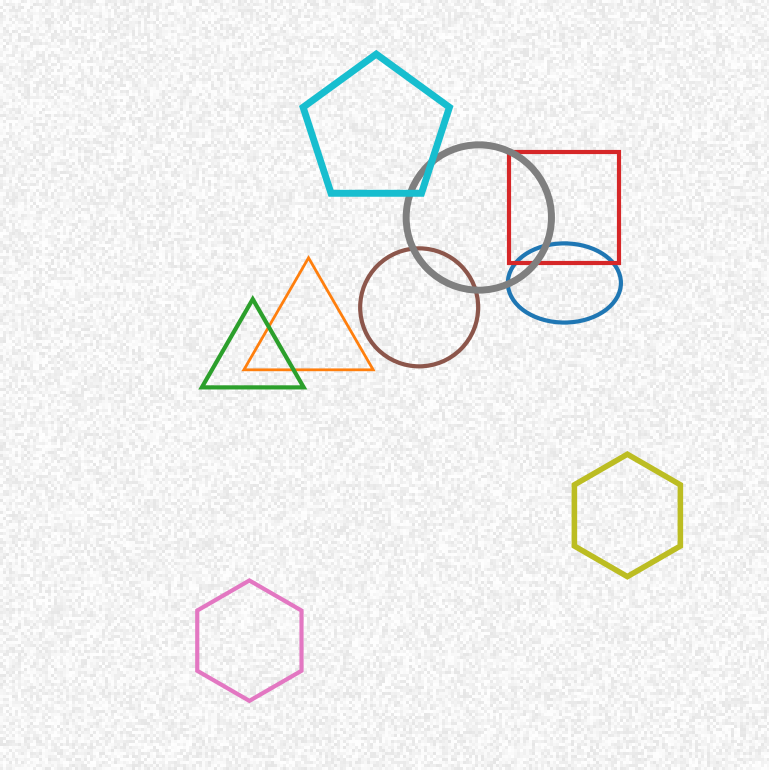[{"shape": "oval", "thickness": 1.5, "radius": 0.37, "center": [0.733, 0.633]}, {"shape": "triangle", "thickness": 1, "radius": 0.48, "center": [0.401, 0.568]}, {"shape": "triangle", "thickness": 1.5, "radius": 0.38, "center": [0.328, 0.535]}, {"shape": "square", "thickness": 1.5, "radius": 0.36, "center": [0.732, 0.731]}, {"shape": "circle", "thickness": 1.5, "radius": 0.38, "center": [0.544, 0.601]}, {"shape": "hexagon", "thickness": 1.5, "radius": 0.39, "center": [0.324, 0.168]}, {"shape": "circle", "thickness": 2.5, "radius": 0.47, "center": [0.622, 0.718]}, {"shape": "hexagon", "thickness": 2, "radius": 0.4, "center": [0.815, 0.331]}, {"shape": "pentagon", "thickness": 2.5, "radius": 0.5, "center": [0.489, 0.83]}]